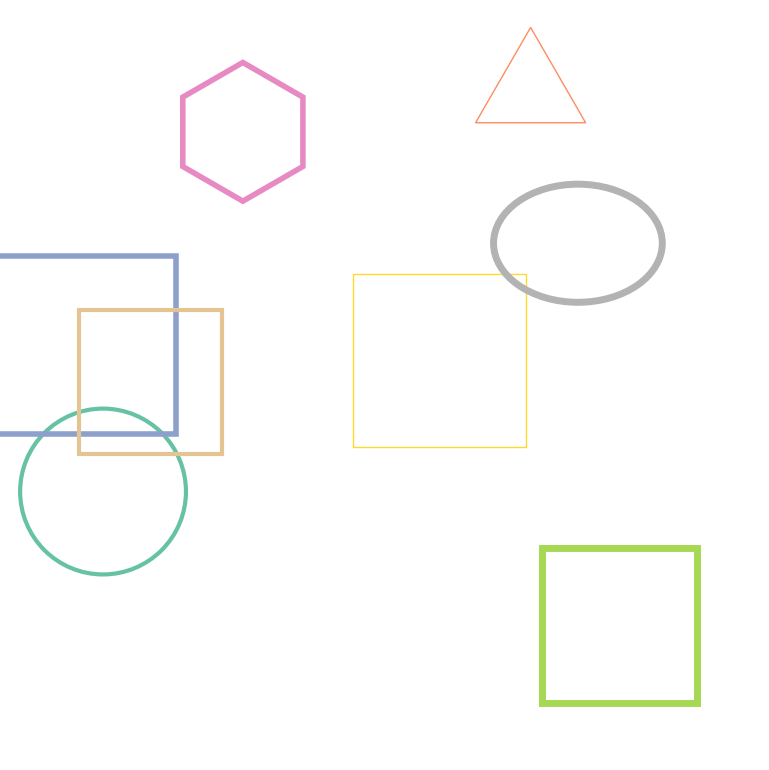[{"shape": "circle", "thickness": 1.5, "radius": 0.54, "center": [0.134, 0.362]}, {"shape": "triangle", "thickness": 0.5, "radius": 0.41, "center": [0.689, 0.882]}, {"shape": "square", "thickness": 2, "radius": 0.58, "center": [0.113, 0.552]}, {"shape": "hexagon", "thickness": 2, "radius": 0.45, "center": [0.315, 0.829]}, {"shape": "square", "thickness": 2.5, "radius": 0.5, "center": [0.805, 0.188]}, {"shape": "square", "thickness": 0.5, "radius": 0.56, "center": [0.571, 0.532]}, {"shape": "square", "thickness": 1.5, "radius": 0.46, "center": [0.196, 0.504]}, {"shape": "oval", "thickness": 2.5, "radius": 0.55, "center": [0.751, 0.684]}]